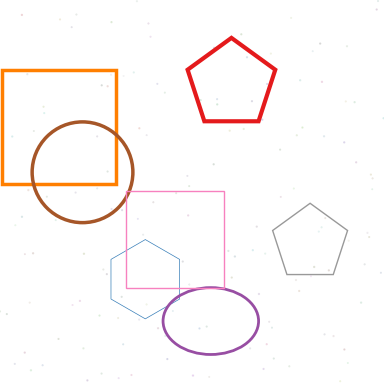[{"shape": "pentagon", "thickness": 3, "radius": 0.6, "center": [0.601, 0.782]}, {"shape": "hexagon", "thickness": 0.5, "radius": 0.51, "center": [0.377, 0.275]}, {"shape": "oval", "thickness": 2, "radius": 0.62, "center": [0.548, 0.166]}, {"shape": "square", "thickness": 2.5, "radius": 0.74, "center": [0.154, 0.669]}, {"shape": "circle", "thickness": 2.5, "radius": 0.65, "center": [0.214, 0.553]}, {"shape": "square", "thickness": 1, "radius": 0.63, "center": [0.455, 0.378]}, {"shape": "pentagon", "thickness": 1, "radius": 0.51, "center": [0.805, 0.37]}]